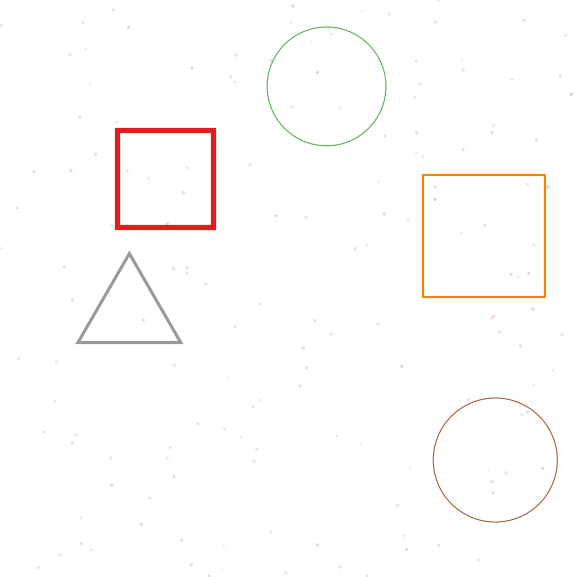[{"shape": "square", "thickness": 2.5, "radius": 0.42, "center": [0.286, 0.69]}, {"shape": "circle", "thickness": 0.5, "radius": 0.51, "center": [0.565, 0.85]}, {"shape": "square", "thickness": 1, "radius": 0.53, "center": [0.838, 0.59]}, {"shape": "circle", "thickness": 0.5, "radius": 0.54, "center": [0.858, 0.203]}, {"shape": "triangle", "thickness": 1.5, "radius": 0.51, "center": [0.224, 0.457]}]